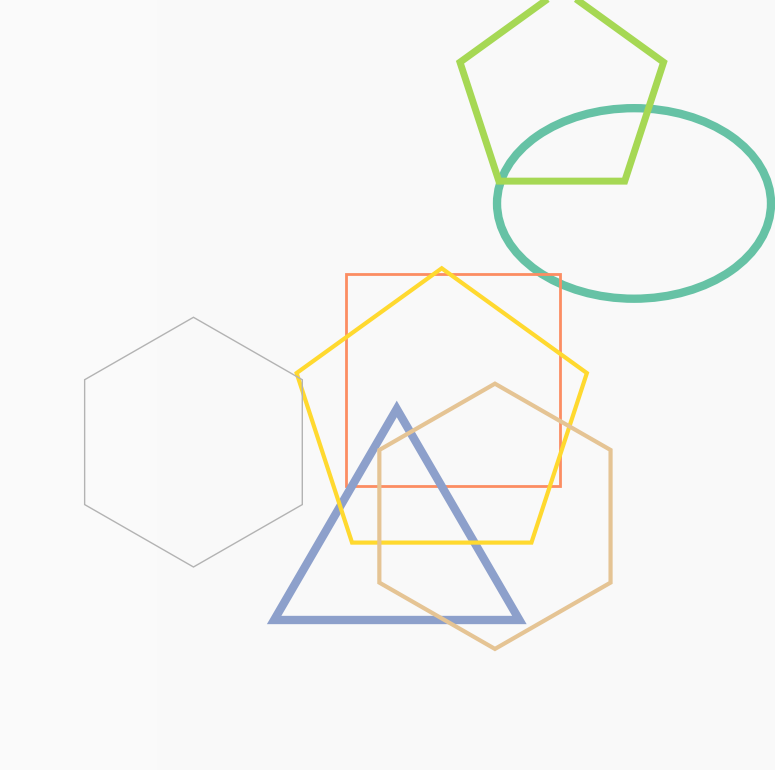[{"shape": "oval", "thickness": 3, "radius": 0.88, "center": [0.818, 0.736]}, {"shape": "square", "thickness": 1, "radius": 0.69, "center": [0.585, 0.507]}, {"shape": "triangle", "thickness": 3, "radius": 0.91, "center": [0.512, 0.286]}, {"shape": "pentagon", "thickness": 2.5, "radius": 0.69, "center": [0.725, 0.876]}, {"shape": "pentagon", "thickness": 1.5, "radius": 0.98, "center": [0.57, 0.455]}, {"shape": "hexagon", "thickness": 1.5, "radius": 0.86, "center": [0.639, 0.329]}, {"shape": "hexagon", "thickness": 0.5, "radius": 0.81, "center": [0.25, 0.426]}]